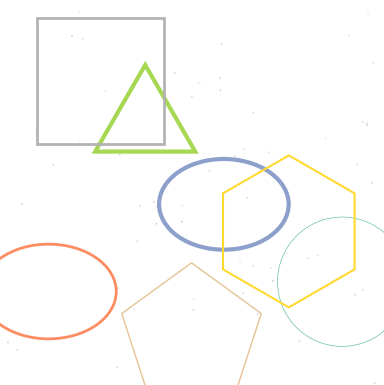[{"shape": "circle", "thickness": 0.5, "radius": 0.84, "center": [0.889, 0.268]}, {"shape": "oval", "thickness": 2, "radius": 0.88, "center": [0.126, 0.243]}, {"shape": "oval", "thickness": 3, "radius": 0.84, "center": [0.581, 0.469]}, {"shape": "triangle", "thickness": 3, "radius": 0.75, "center": [0.377, 0.681]}, {"shape": "hexagon", "thickness": 1.5, "radius": 0.99, "center": [0.75, 0.399]}, {"shape": "pentagon", "thickness": 1, "radius": 0.95, "center": [0.497, 0.127]}, {"shape": "square", "thickness": 2, "radius": 0.82, "center": [0.261, 0.79]}]